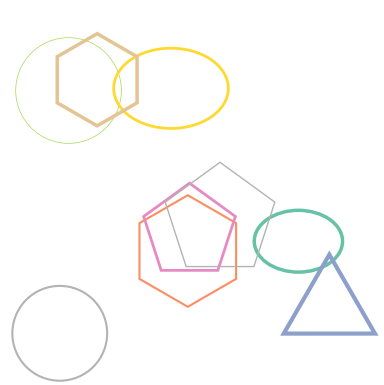[{"shape": "oval", "thickness": 2.5, "radius": 0.57, "center": [0.775, 0.373]}, {"shape": "hexagon", "thickness": 1.5, "radius": 0.72, "center": [0.488, 0.348]}, {"shape": "triangle", "thickness": 3, "radius": 0.68, "center": [0.855, 0.202]}, {"shape": "pentagon", "thickness": 2, "radius": 0.63, "center": [0.492, 0.399]}, {"shape": "circle", "thickness": 0.5, "radius": 0.69, "center": [0.178, 0.765]}, {"shape": "oval", "thickness": 2, "radius": 0.74, "center": [0.444, 0.771]}, {"shape": "hexagon", "thickness": 2.5, "radius": 0.6, "center": [0.252, 0.793]}, {"shape": "pentagon", "thickness": 1, "radius": 0.75, "center": [0.571, 0.429]}, {"shape": "circle", "thickness": 1.5, "radius": 0.62, "center": [0.155, 0.134]}]